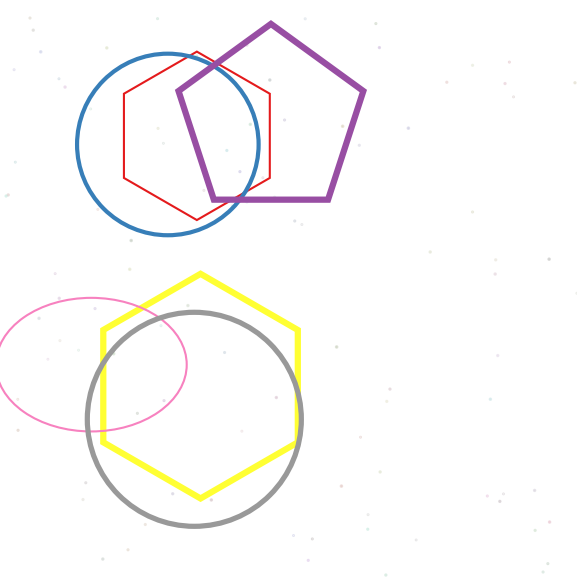[{"shape": "hexagon", "thickness": 1, "radius": 0.73, "center": [0.341, 0.764]}, {"shape": "circle", "thickness": 2, "radius": 0.79, "center": [0.291, 0.749]}, {"shape": "pentagon", "thickness": 3, "radius": 0.84, "center": [0.469, 0.789]}, {"shape": "hexagon", "thickness": 3, "radius": 0.97, "center": [0.347, 0.33]}, {"shape": "oval", "thickness": 1, "radius": 0.83, "center": [0.158, 0.368]}, {"shape": "circle", "thickness": 2.5, "radius": 0.93, "center": [0.336, 0.273]}]